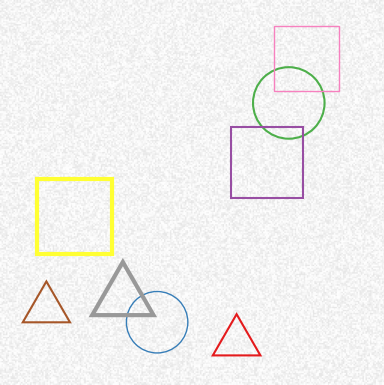[{"shape": "triangle", "thickness": 1.5, "radius": 0.36, "center": [0.615, 0.113]}, {"shape": "circle", "thickness": 1, "radius": 0.4, "center": [0.408, 0.163]}, {"shape": "circle", "thickness": 1.5, "radius": 0.46, "center": [0.75, 0.733]}, {"shape": "square", "thickness": 1.5, "radius": 0.46, "center": [0.694, 0.579]}, {"shape": "square", "thickness": 3, "radius": 0.49, "center": [0.193, 0.437]}, {"shape": "triangle", "thickness": 1.5, "radius": 0.35, "center": [0.12, 0.198]}, {"shape": "square", "thickness": 1, "radius": 0.42, "center": [0.795, 0.847]}, {"shape": "triangle", "thickness": 3, "radius": 0.46, "center": [0.319, 0.227]}]